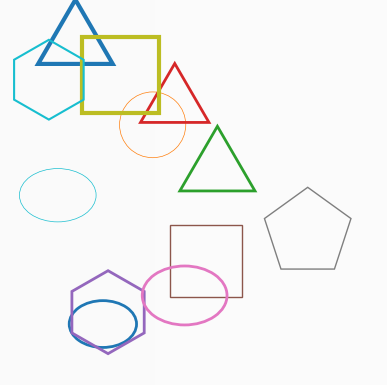[{"shape": "triangle", "thickness": 3, "radius": 0.56, "center": [0.195, 0.89]}, {"shape": "oval", "thickness": 2, "radius": 0.43, "center": [0.265, 0.158]}, {"shape": "circle", "thickness": 0.5, "radius": 0.43, "center": [0.394, 0.676]}, {"shape": "triangle", "thickness": 2, "radius": 0.56, "center": [0.561, 0.56]}, {"shape": "triangle", "thickness": 2, "radius": 0.51, "center": [0.451, 0.733]}, {"shape": "hexagon", "thickness": 2, "radius": 0.54, "center": [0.279, 0.189]}, {"shape": "square", "thickness": 1, "radius": 0.47, "center": [0.532, 0.322]}, {"shape": "oval", "thickness": 2, "radius": 0.55, "center": [0.476, 0.233]}, {"shape": "pentagon", "thickness": 1, "radius": 0.59, "center": [0.794, 0.396]}, {"shape": "square", "thickness": 3, "radius": 0.5, "center": [0.311, 0.805]}, {"shape": "hexagon", "thickness": 1.5, "radius": 0.52, "center": [0.126, 0.793]}, {"shape": "oval", "thickness": 0.5, "radius": 0.49, "center": [0.149, 0.493]}]